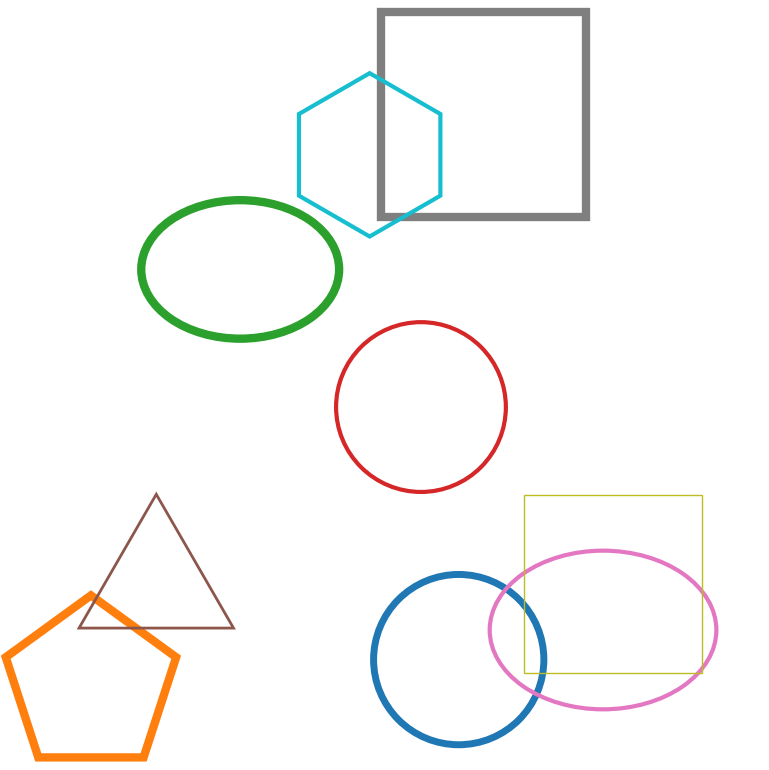[{"shape": "circle", "thickness": 2.5, "radius": 0.55, "center": [0.596, 0.143]}, {"shape": "pentagon", "thickness": 3, "radius": 0.58, "center": [0.118, 0.11]}, {"shape": "oval", "thickness": 3, "radius": 0.64, "center": [0.312, 0.65]}, {"shape": "circle", "thickness": 1.5, "radius": 0.55, "center": [0.547, 0.471]}, {"shape": "triangle", "thickness": 1, "radius": 0.58, "center": [0.203, 0.242]}, {"shape": "oval", "thickness": 1.5, "radius": 0.74, "center": [0.783, 0.182]}, {"shape": "square", "thickness": 3, "radius": 0.66, "center": [0.628, 0.851]}, {"shape": "square", "thickness": 0.5, "radius": 0.58, "center": [0.796, 0.242]}, {"shape": "hexagon", "thickness": 1.5, "radius": 0.53, "center": [0.48, 0.799]}]